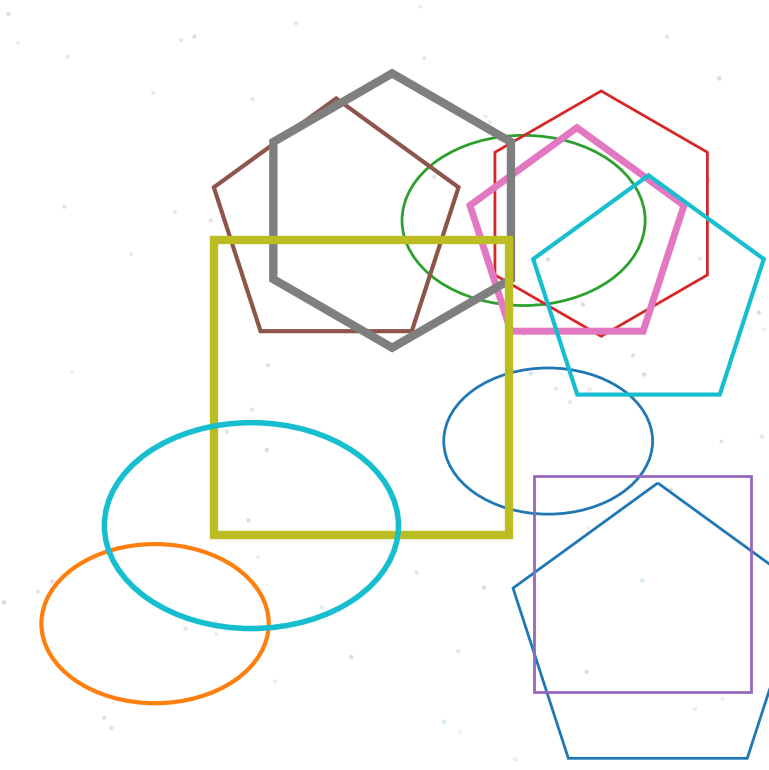[{"shape": "pentagon", "thickness": 1, "radius": 0.99, "center": [0.854, 0.175]}, {"shape": "oval", "thickness": 1, "radius": 0.68, "center": [0.712, 0.427]}, {"shape": "oval", "thickness": 1.5, "radius": 0.74, "center": [0.201, 0.19]}, {"shape": "oval", "thickness": 1, "radius": 0.79, "center": [0.68, 0.714]}, {"shape": "hexagon", "thickness": 1, "radius": 0.8, "center": [0.781, 0.723]}, {"shape": "square", "thickness": 1, "radius": 0.7, "center": [0.834, 0.241]}, {"shape": "pentagon", "thickness": 1.5, "radius": 0.84, "center": [0.437, 0.705]}, {"shape": "pentagon", "thickness": 2.5, "radius": 0.73, "center": [0.749, 0.688]}, {"shape": "hexagon", "thickness": 3, "radius": 0.89, "center": [0.509, 0.727]}, {"shape": "square", "thickness": 3, "radius": 0.96, "center": [0.47, 0.496]}, {"shape": "oval", "thickness": 2, "radius": 0.95, "center": [0.327, 0.317]}, {"shape": "pentagon", "thickness": 1.5, "radius": 0.79, "center": [0.842, 0.615]}]